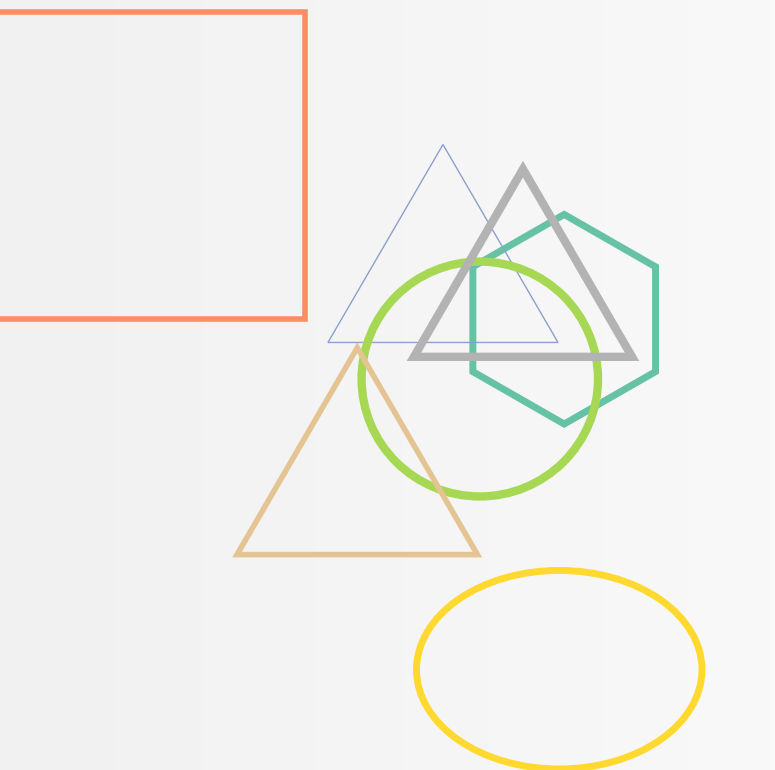[{"shape": "hexagon", "thickness": 2.5, "radius": 0.68, "center": [0.728, 0.585]}, {"shape": "square", "thickness": 2, "radius": 1.0, "center": [0.193, 0.785]}, {"shape": "triangle", "thickness": 0.5, "radius": 0.86, "center": [0.572, 0.641]}, {"shape": "circle", "thickness": 3, "radius": 0.76, "center": [0.619, 0.508]}, {"shape": "oval", "thickness": 2.5, "radius": 0.92, "center": [0.722, 0.13]}, {"shape": "triangle", "thickness": 2, "radius": 0.9, "center": [0.461, 0.369]}, {"shape": "triangle", "thickness": 3, "radius": 0.81, "center": [0.675, 0.618]}]